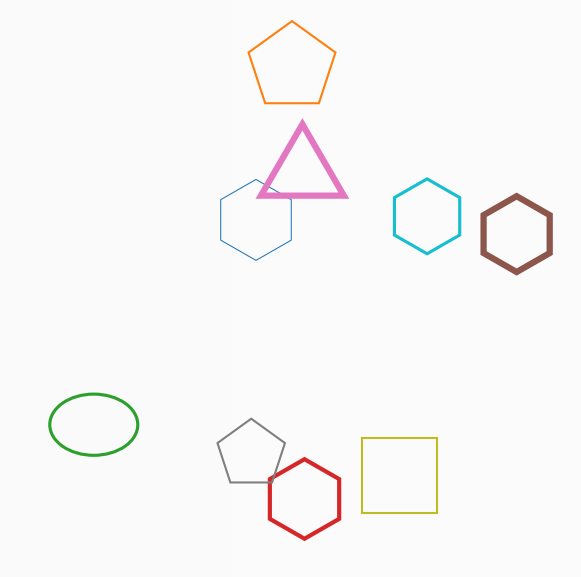[{"shape": "hexagon", "thickness": 0.5, "radius": 0.35, "center": [0.44, 0.618]}, {"shape": "pentagon", "thickness": 1, "radius": 0.39, "center": [0.502, 0.884]}, {"shape": "oval", "thickness": 1.5, "radius": 0.38, "center": [0.161, 0.264]}, {"shape": "hexagon", "thickness": 2, "radius": 0.34, "center": [0.524, 0.135]}, {"shape": "hexagon", "thickness": 3, "radius": 0.33, "center": [0.889, 0.594]}, {"shape": "triangle", "thickness": 3, "radius": 0.41, "center": [0.52, 0.702]}, {"shape": "pentagon", "thickness": 1, "radius": 0.31, "center": [0.432, 0.213]}, {"shape": "square", "thickness": 1, "radius": 0.32, "center": [0.687, 0.176]}, {"shape": "hexagon", "thickness": 1.5, "radius": 0.32, "center": [0.735, 0.625]}]